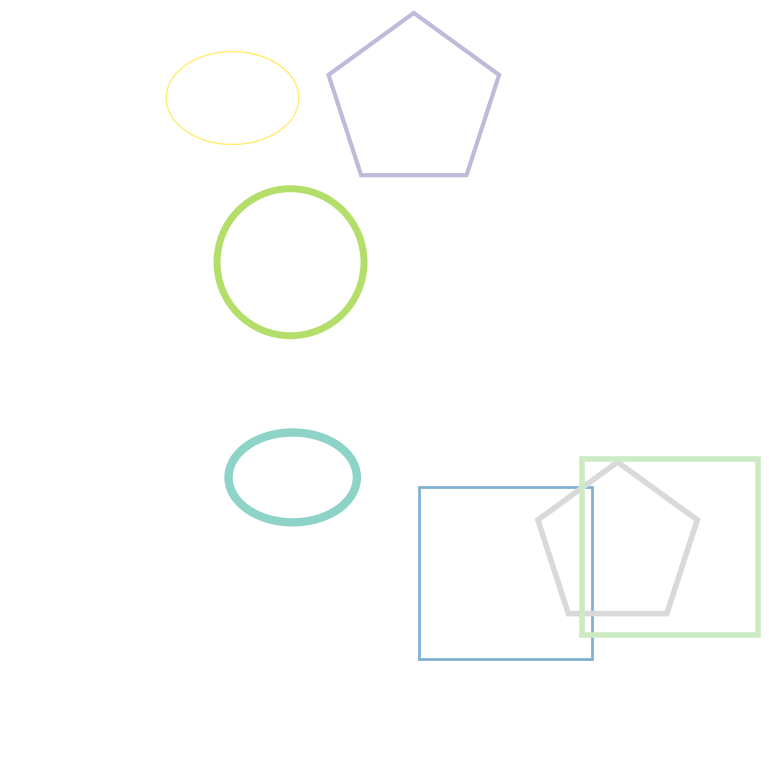[{"shape": "oval", "thickness": 3, "radius": 0.42, "center": [0.38, 0.38]}, {"shape": "pentagon", "thickness": 1.5, "radius": 0.58, "center": [0.537, 0.867]}, {"shape": "square", "thickness": 1, "radius": 0.56, "center": [0.656, 0.256]}, {"shape": "circle", "thickness": 2.5, "radius": 0.48, "center": [0.377, 0.659]}, {"shape": "pentagon", "thickness": 2, "radius": 0.54, "center": [0.802, 0.291]}, {"shape": "square", "thickness": 2, "radius": 0.57, "center": [0.87, 0.29]}, {"shape": "oval", "thickness": 0.5, "radius": 0.43, "center": [0.302, 0.873]}]